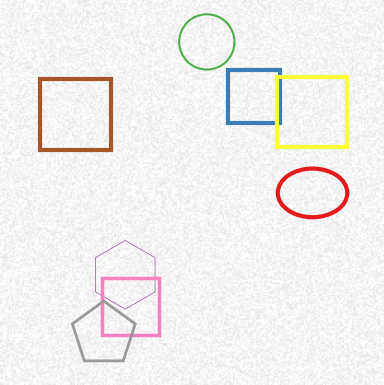[{"shape": "oval", "thickness": 3, "radius": 0.45, "center": [0.812, 0.499]}, {"shape": "square", "thickness": 3, "radius": 0.34, "center": [0.659, 0.749]}, {"shape": "circle", "thickness": 1.5, "radius": 0.36, "center": [0.537, 0.891]}, {"shape": "hexagon", "thickness": 0.5, "radius": 0.45, "center": [0.325, 0.286]}, {"shape": "square", "thickness": 3, "radius": 0.45, "center": [0.81, 0.71]}, {"shape": "square", "thickness": 3, "radius": 0.46, "center": [0.196, 0.703]}, {"shape": "square", "thickness": 2.5, "radius": 0.37, "center": [0.338, 0.205]}, {"shape": "pentagon", "thickness": 2, "radius": 0.43, "center": [0.27, 0.132]}]